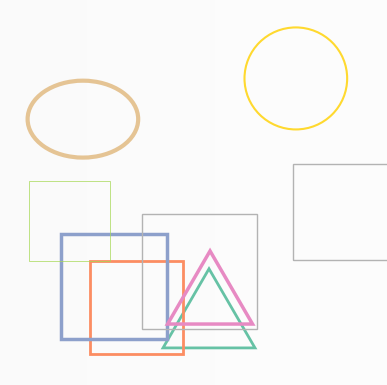[{"shape": "triangle", "thickness": 2, "radius": 0.68, "center": [0.539, 0.165]}, {"shape": "square", "thickness": 2, "radius": 0.6, "center": [0.352, 0.201]}, {"shape": "square", "thickness": 2.5, "radius": 0.68, "center": [0.294, 0.255]}, {"shape": "triangle", "thickness": 2.5, "radius": 0.63, "center": [0.542, 0.222]}, {"shape": "square", "thickness": 0.5, "radius": 0.52, "center": [0.179, 0.426]}, {"shape": "circle", "thickness": 1.5, "radius": 0.66, "center": [0.763, 0.796]}, {"shape": "oval", "thickness": 3, "radius": 0.71, "center": [0.214, 0.691]}, {"shape": "square", "thickness": 1, "radius": 0.62, "center": [0.881, 0.449]}, {"shape": "square", "thickness": 1, "radius": 0.75, "center": [0.515, 0.296]}]